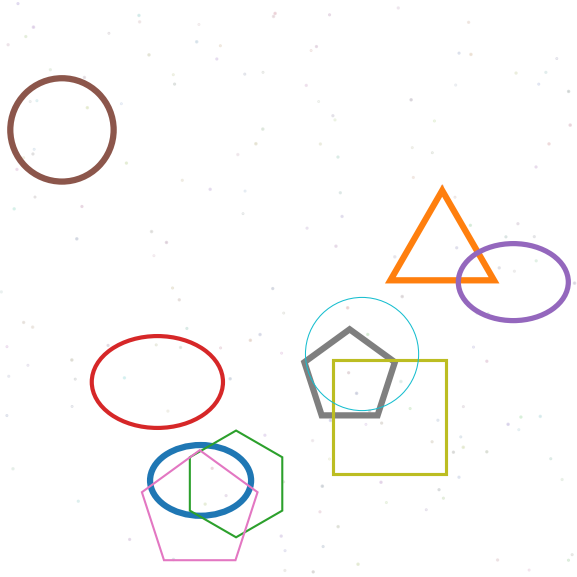[{"shape": "oval", "thickness": 3, "radius": 0.44, "center": [0.347, 0.167]}, {"shape": "triangle", "thickness": 3, "radius": 0.52, "center": [0.766, 0.566]}, {"shape": "hexagon", "thickness": 1, "radius": 0.46, "center": [0.409, 0.161]}, {"shape": "oval", "thickness": 2, "radius": 0.57, "center": [0.273, 0.338]}, {"shape": "oval", "thickness": 2.5, "radius": 0.48, "center": [0.889, 0.511]}, {"shape": "circle", "thickness": 3, "radius": 0.45, "center": [0.107, 0.774]}, {"shape": "pentagon", "thickness": 1, "radius": 0.53, "center": [0.346, 0.114]}, {"shape": "pentagon", "thickness": 3, "radius": 0.41, "center": [0.605, 0.347]}, {"shape": "square", "thickness": 1.5, "radius": 0.49, "center": [0.674, 0.277]}, {"shape": "circle", "thickness": 0.5, "radius": 0.49, "center": [0.627, 0.386]}]